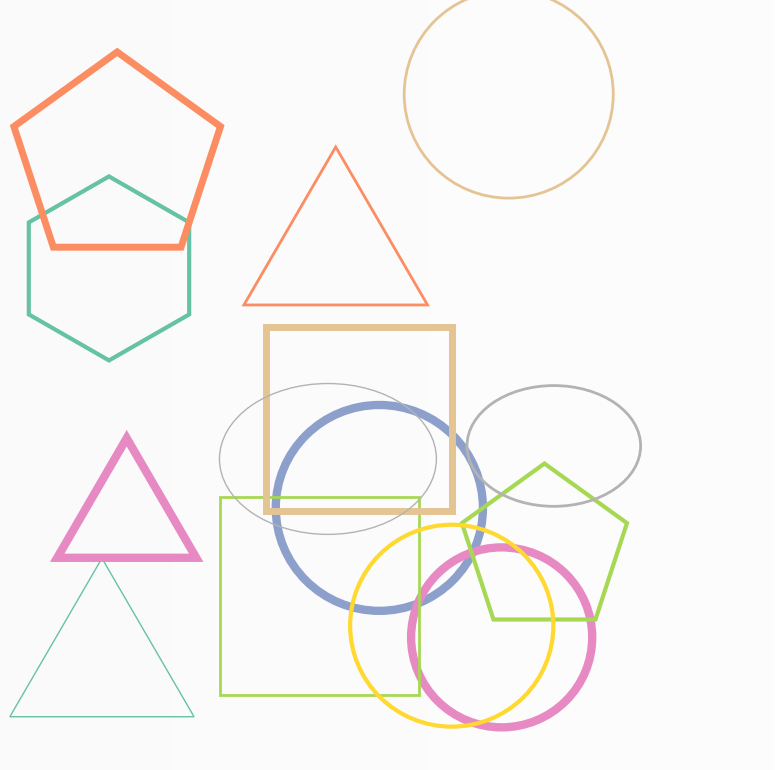[{"shape": "hexagon", "thickness": 1.5, "radius": 0.6, "center": [0.141, 0.651]}, {"shape": "triangle", "thickness": 0.5, "radius": 0.69, "center": [0.132, 0.138]}, {"shape": "pentagon", "thickness": 2.5, "radius": 0.7, "center": [0.151, 0.792]}, {"shape": "triangle", "thickness": 1, "radius": 0.68, "center": [0.433, 0.672]}, {"shape": "circle", "thickness": 3, "radius": 0.67, "center": [0.489, 0.34]}, {"shape": "circle", "thickness": 3, "radius": 0.58, "center": [0.647, 0.172]}, {"shape": "triangle", "thickness": 3, "radius": 0.52, "center": [0.163, 0.327]}, {"shape": "square", "thickness": 1, "radius": 0.64, "center": [0.412, 0.226]}, {"shape": "pentagon", "thickness": 1.5, "radius": 0.56, "center": [0.703, 0.286]}, {"shape": "circle", "thickness": 1.5, "radius": 0.66, "center": [0.583, 0.187]}, {"shape": "square", "thickness": 2.5, "radius": 0.6, "center": [0.463, 0.456]}, {"shape": "circle", "thickness": 1, "radius": 0.67, "center": [0.656, 0.878]}, {"shape": "oval", "thickness": 1, "radius": 0.56, "center": [0.715, 0.421]}, {"shape": "oval", "thickness": 0.5, "radius": 0.7, "center": [0.423, 0.404]}]